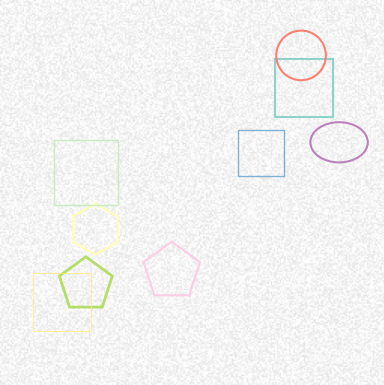[{"shape": "square", "thickness": 1.5, "radius": 0.38, "center": [0.791, 0.772]}, {"shape": "hexagon", "thickness": 1.5, "radius": 0.33, "center": [0.248, 0.405]}, {"shape": "circle", "thickness": 1.5, "radius": 0.32, "center": [0.782, 0.856]}, {"shape": "square", "thickness": 1, "radius": 0.3, "center": [0.679, 0.602]}, {"shape": "pentagon", "thickness": 2, "radius": 0.36, "center": [0.223, 0.261]}, {"shape": "pentagon", "thickness": 1.5, "radius": 0.39, "center": [0.446, 0.295]}, {"shape": "oval", "thickness": 1.5, "radius": 0.37, "center": [0.881, 0.63]}, {"shape": "square", "thickness": 1, "radius": 0.42, "center": [0.224, 0.552]}, {"shape": "square", "thickness": 0.5, "radius": 0.38, "center": [0.162, 0.217]}]